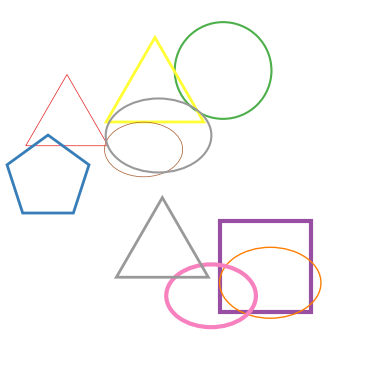[{"shape": "triangle", "thickness": 0.5, "radius": 0.62, "center": [0.174, 0.683]}, {"shape": "pentagon", "thickness": 2, "radius": 0.56, "center": [0.125, 0.537]}, {"shape": "circle", "thickness": 1.5, "radius": 0.63, "center": [0.579, 0.817]}, {"shape": "square", "thickness": 3, "radius": 0.6, "center": [0.689, 0.308]}, {"shape": "oval", "thickness": 1, "radius": 0.66, "center": [0.702, 0.266]}, {"shape": "triangle", "thickness": 2, "radius": 0.73, "center": [0.402, 0.756]}, {"shape": "oval", "thickness": 0.5, "radius": 0.51, "center": [0.373, 0.612]}, {"shape": "oval", "thickness": 3, "radius": 0.58, "center": [0.548, 0.232]}, {"shape": "triangle", "thickness": 2, "radius": 0.69, "center": [0.422, 0.349]}, {"shape": "oval", "thickness": 1.5, "radius": 0.69, "center": [0.412, 0.648]}]